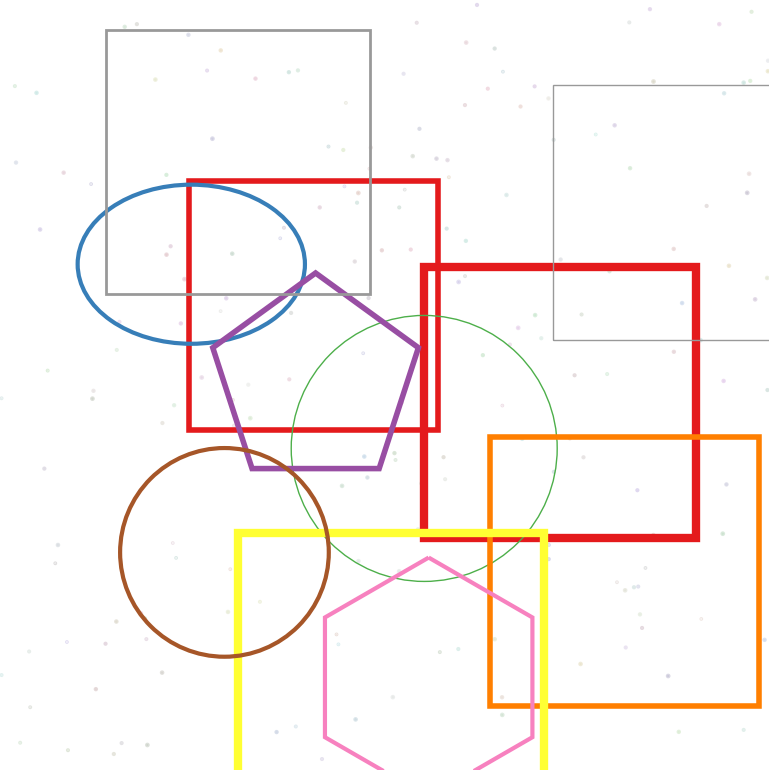[{"shape": "square", "thickness": 3, "radius": 0.88, "center": [0.727, 0.477]}, {"shape": "square", "thickness": 2, "radius": 0.81, "center": [0.407, 0.603]}, {"shape": "oval", "thickness": 1.5, "radius": 0.74, "center": [0.248, 0.657]}, {"shape": "circle", "thickness": 0.5, "radius": 0.86, "center": [0.551, 0.418]}, {"shape": "pentagon", "thickness": 2, "radius": 0.7, "center": [0.41, 0.505]}, {"shape": "square", "thickness": 2, "radius": 0.87, "center": [0.811, 0.257]}, {"shape": "square", "thickness": 3, "radius": 0.99, "center": [0.507, 0.11]}, {"shape": "circle", "thickness": 1.5, "radius": 0.68, "center": [0.291, 0.283]}, {"shape": "hexagon", "thickness": 1.5, "radius": 0.78, "center": [0.557, 0.12]}, {"shape": "square", "thickness": 1, "radius": 0.86, "center": [0.31, 0.79]}, {"shape": "square", "thickness": 0.5, "radius": 0.83, "center": [0.884, 0.724]}]